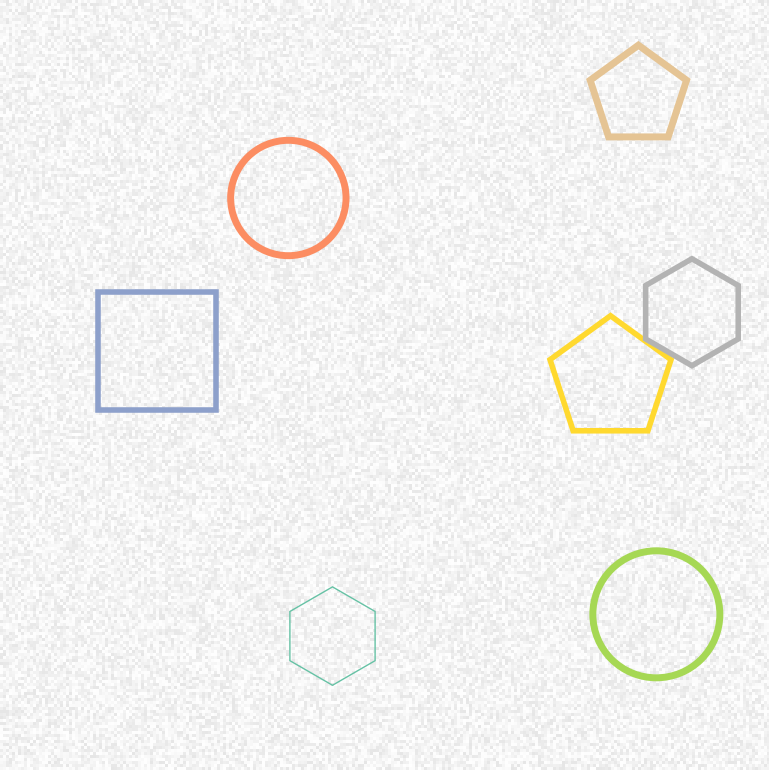[{"shape": "hexagon", "thickness": 0.5, "radius": 0.32, "center": [0.432, 0.174]}, {"shape": "circle", "thickness": 2.5, "radius": 0.37, "center": [0.374, 0.743]}, {"shape": "square", "thickness": 2, "radius": 0.38, "center": [0.203, 0.545]}, {"shape": "circle", "thickness": 2.5, "radius": 0.41, "center": [0.852, 0.202]}, {"shape": "pentagon", "thickness": 2, "radius": 0.41, "center": [0.793, 0.507]}, {"shape": "pentagon", "thickness": 2.5, "radius": 0.33, "center": [0.829, 0.875]}, {"shape": "hexagon", "thickness": 2, "radius": 0.35, "center": [0.899, 0.595]}]